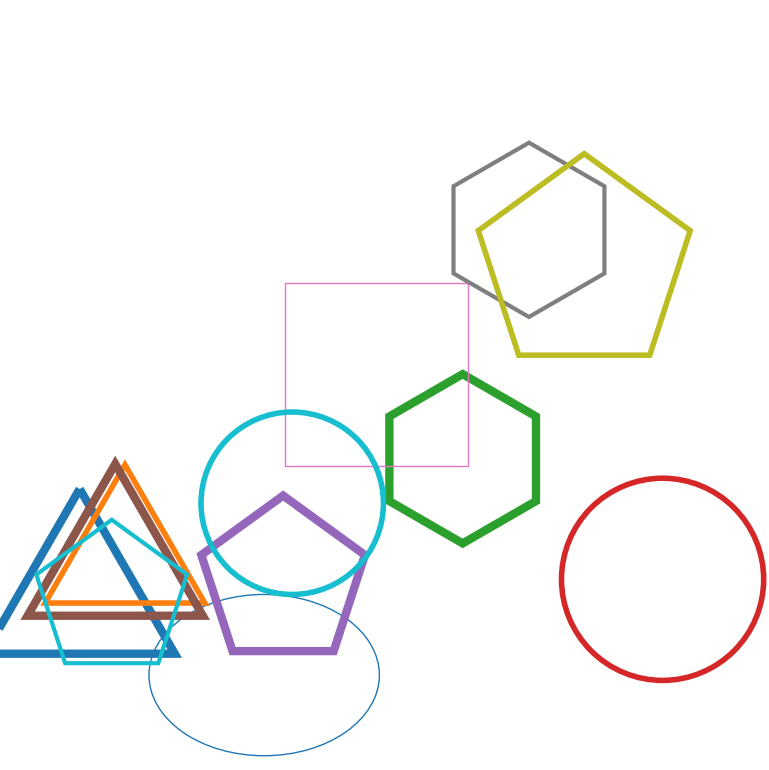[{"shape": "oval", "thickness": 0.5, "radius": 0.75, "center": [0.343, 0.123]}, {"shape": "triangle", "thickness": 3, "radius": 0.71, "center": [0.103, 0.222]}, {"shape": "triangle", "thickness": 2, "radius": 0.6, "center": [0.162, 0.277]}, {"shape": "hexagon", "thickness": 3, "radius": 0.55, "center": [0.601, 0.404]}, {"shape": "circle", "thickness": 2, "radius": 0.66, "center": [0.86, 0.248]}, {"shape": "pentagon", "thickness": 3, "radius": 0.56, "center": [0.368, 0.245]}, {"shape": "triangle", "thickness": 3, "radius": 0.66, "center": [0.15, 0.266]}, {"shape": "square", "thickness": 0.5, "radius": 0.6, "center": [0.489, 0.514]}, {"shape": "hexagon", "thickness": 1.5, "radius": 0.57, "center": [0.687, 0.702]}, {"shape": "pentagon", "thickness": 2, "radius": 0.72, "center": [0.759, 0.656]}, {"shape": "circle", "thickness": 2, "radius": 0.59, "center": [0.38, 0.346]}, {"shape": "pentagon", "thickness": 1.5, "radius": 0.51, "center": [0.145, 0.222]}]